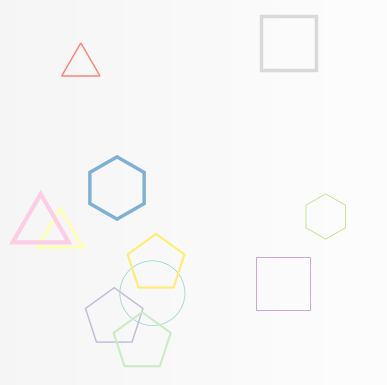[{"shape": "circle", "thickness": 0.5, "radius": 0.42, "center": [0.393, 0.239]}, {"shape": "triangle", "thickness": 2, "radius": 0.33, "center": [0.156, 0.391]}, {"shape": "pentagon", "thickness": 1, "radius": 0.39, "center": [0.295, 0.175]}, {"shape": "triangle", "thickness": 1, "radius": 0.29, "center": [0.209, 0.831]}, {"shape": "hexagon", "thickness": 2.5, "radius": 0.4, "center": [0.302, 0.512]}, {"shape": "hexagon", "thickness": 0.5, "radius": 0.29, "center": [0.84, 0.438]}, {"shape": "triangle", "thickness": 3, "radius": 0.42, "center": [0.105, 0.412]}, {"shape": "square", "thickness": 2.5, "radius": 0.35, "center": [0.745, 0.888]}, {"shape": "square", "thickness": 0.5, "radius": 0.35, "center": [0.731, 0.263]}, {"shape": "pentagon", "thickness": 1.5, "radius": 0.39, "center": [0.367, 0.111]}, {"shape": "pentagon", "thickness": 1.5, "radius": 0.38, "center": [0.403, 0.315]}]